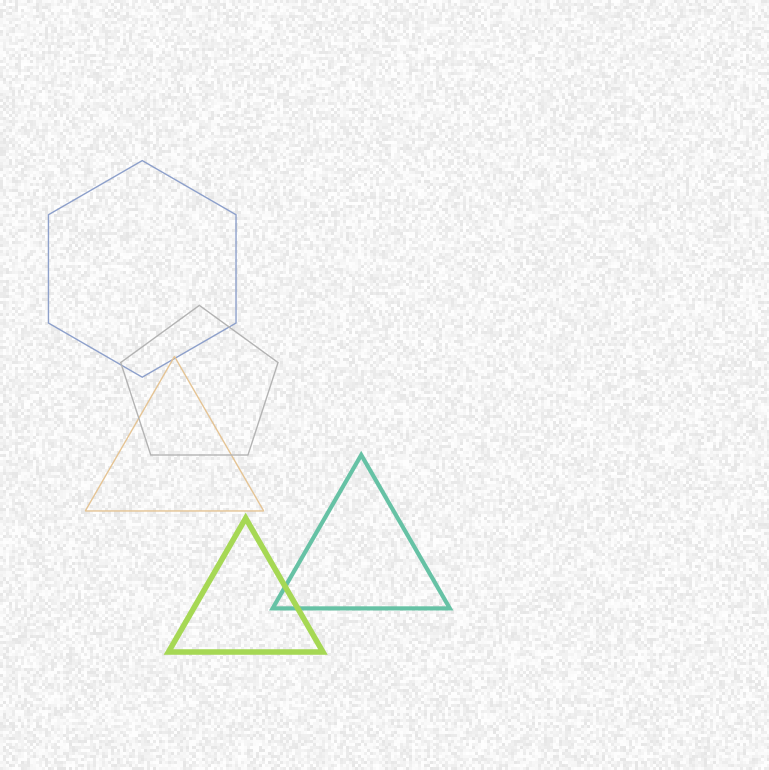[{"shape": "triangle", "thickness": 1.5, "radius": 0.66, "center": [0.469, 0.276]}, {"shape": "hexagon", "thickness": 0.5, "radius": 0.7, "center": [0.185, 0.651]}, {"shape": "triangle", "thickness": 2, "radius": 0.58, "center": [0.319, 0.211]}, {"shape": "triangle", "thickness": 0.5, "radius": 0.67, "center": [0.227, 0.403]}, {"shape": "pentagon", "thickness": 0.5, "radius": 0.54, "center": [0.259, 0.496]}]